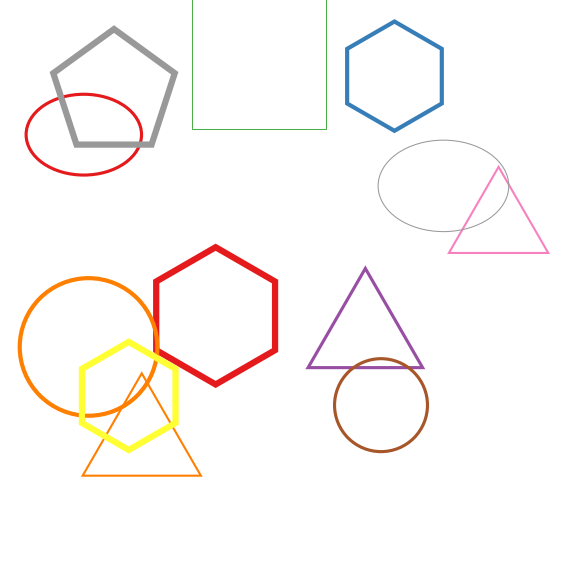[{"shape": "hexagon", "thickness": 3, "radius": 0.59, "center": [0.373, 0.452]}, {"shape": "oval", "thickness": 1.5, "radius": 0.5, "center": [0.145, 0.766]}, {"shape": "hexagon", "thickness": 2, "radius": 0.47, "center": [0.683, 0.867]}, {"shape": "square", "thickness": 0.5, "radius": 0.58, "center": [0.448, 0.891]}, {"shape": "triangle", "thickness": 1.5, "radius": 0.57, "center": [0.633, 0.42]}, {"shape": "triangle", "thickness": 1, "radius": 0.59, "center": [0.245, 0.235]}, {"shape": "circle", "thickness": 2, "radius": 0.6, "center": [0.153, 0.398]}, {"shape": "hexagon", "thickness": 3, "radius": 0.47, "center": [0.223, 0.314]}, {"shape": "circle", "thickness": 1.5, "radius": 0.4, "center": [0.66, 0.298]}, {"shape": "triangle", "thickness": 1, "radius": 0.5, "center": [0.863, 0.611]}, {"shape": "pentagon", "thickness": 3, "radius": 0.55, "center": [0.197, 0.838]}, {"shape": "oval", "thickness": 0.5, "radius": 0.57, "center": [0.768, 0.677]}]